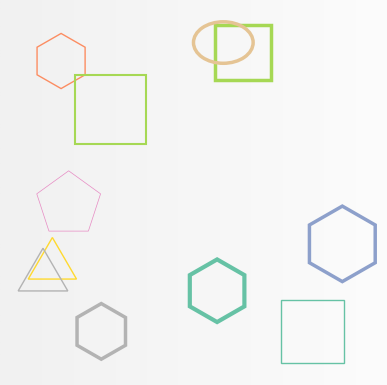[{"shape": "square", "thickness": 1, "radius": 0.41, "center": [0.806, 0.14]}, {"shape": "hexagon", "thickness": 3, "radius": 0.41, "center": [0.56, 0.245]}, {"shape": "hexagon", "thickness": 1, "radius": 0.36, "center": [0.158, 0.842]}, {"shape": "hexagon", "thickness": 2.5, "radius": 0.49, "center": [0.883, 0.367]}, {"shape": "pentagon", "thickness": 0.5, "radius": 0.43, "center": [0.177, 0.47]}, {"shape": "square", "thickness": 2.5, "radius": 0.36, "center": [0.627, 0.864]}, {"shape": "square", "thickness": 1.5, "radius": 0.45, "center": [0.285, 0.716]}, {"shape": "triangle", "thickness": 1, "radius": 0.36, "center": [0.135, 0.311]}, {"shape": "oval", "thickness": 2.5, "radius": 0.38, "center": [0.576, 0.89]}, {"shape": "triangle", "thickness": 1, "radius": 0.37, "center": [0.111, 0.281]}, {"shape": "hexagon", "thickness": 2.5, "radius": 0.36, "center": [0.261, 0.139]}]